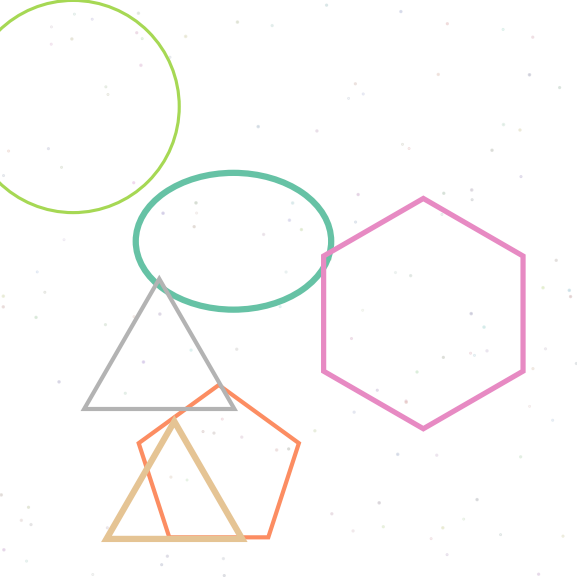[{"shape": "oval", "thickness": 3, "radius": 0.85, "center": [0.404, 0.581]}, {"shape": "pentagon", "thickness": 2, "radius": 0.73, "center": [0.379, 0.187]}, {"shape": "hexagon", "thickness": 2.5, "radius": 1.0, "center": [0.733, 0.456]}, {"shape": "circle", "thickness": 1.5, "radius": 0.92, "center": [0.127, 0.815]}, {"shape": "triangle", "thickness": 3, "radius": 0.68, "center": [0.302, 0.134]}, {"shape": "triangle", "thickness": 2, "radius": 0.75, "center": [0.276, 0.366]}]